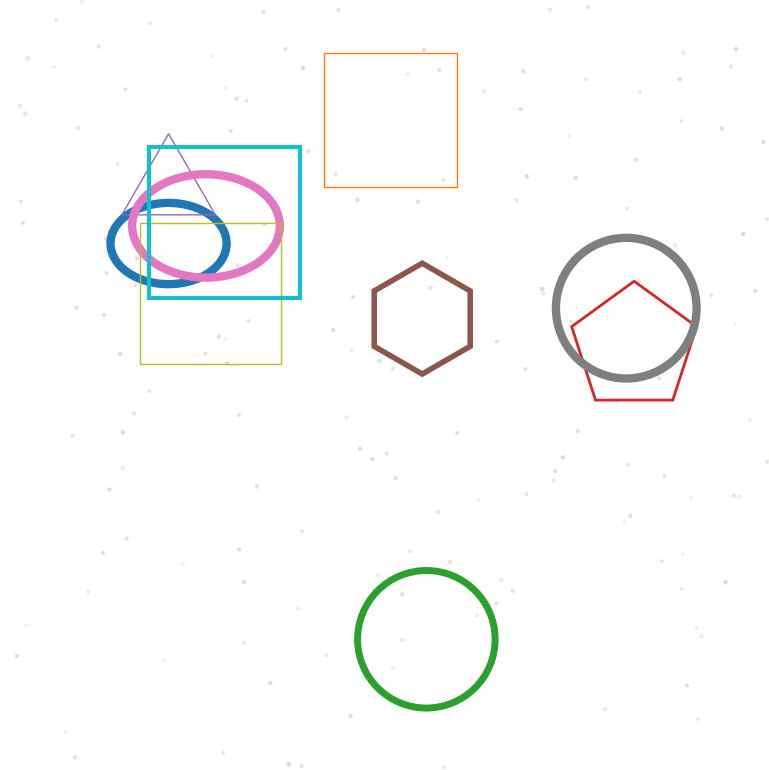[{"shape": "oval", "thickness": 3, "radius": 0.38, "center": [0.219, 0.684]}, {"shape": "square", "thickness": 0.5, "radius": 0.43, "center": [0.507, 0.844]}, {"shape": "circle", "thickness": 2.5, "radius": 0.45, "center": [0.554, 0.17]}, {"shape": "pentagon", "thickness": 1, "radius": 0.43, "center": [0.824, 0.549]}, {"shape": "triangle", "thickness": 0.5, "radius": 0.35, "center": [0.219, 0.756]}, {"shape": "hexagon", "thickness": 2, "radius": 0.36, "center": [0.548, 0.586]}, {"shape": "oval", "thickness": 3, "radius": 0.48, "center": [0.268, 0.707]}, {"shape": "circle", "thickness": 3, "radius": 0.46, "center": [0.813, 0.6]}, {"shape": "square", "thickness": 0.5, "radius": 0.46, "center": [0.274, 0.619]}, {"shape": "square", "thickness": 1.5, "radius": 0.49, "center": [0.292, 0.711]}]